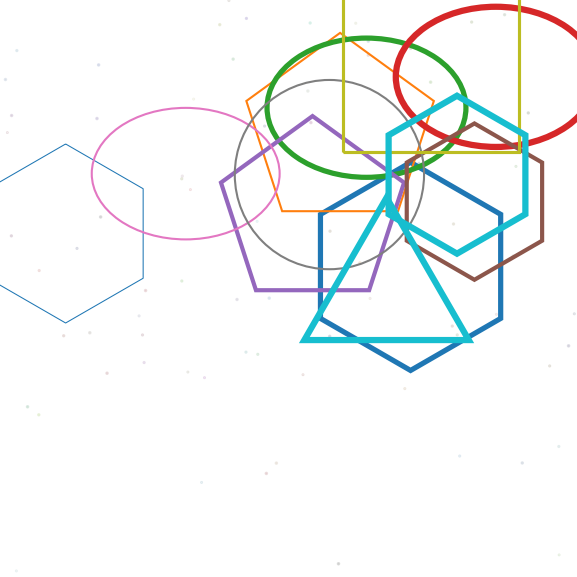[{"shape": "hexagon", "thickness": 2.5, "radius": 0.9, "center": [0.711, 0.538]}, {"shape": "hexagon", "thickness": 0.5, "radius": 0.78, "center": [0.114, 0.595]}, {"shape": "pentagon", "thickness": 1, "radius": 0.85, "center": [0.589, 0.772]}, {"shape": "oval", "thickness": 2.5, "radius": 0.86, "center": [0.635, 0.813]}, {"shape": "oval", "thickness": 3, "radius": 0.87, "center": [0.859, 0.866]}, {"shape": "pentagon", "thickness": 2, "radius": 0.83, "center": [0.541, 0.631]}, {"shape": "hexagon", "thickness": 2, "radius": 0.68, "center": [0.822, 0.65]}, {"shape": "oval", "thickness": 1, "radius": 0.81, "center": [0.322, 0.698]}, {"shape": "circle", "thickness": 1, "radius": 0.82, "center": [0.57, 0.697]}, {"shape": "square", "thickness": 1.5, "radius": 0.76, "center": [0.747, 0.888]}, {"shape": "triangle", "thickness": 3, "radius": 0.82, "center": [0.669, 0.492]}, {"shape": "hexagon", "thickness": 3, "radius": 0.68, "center": [0.791, 0.697]}]